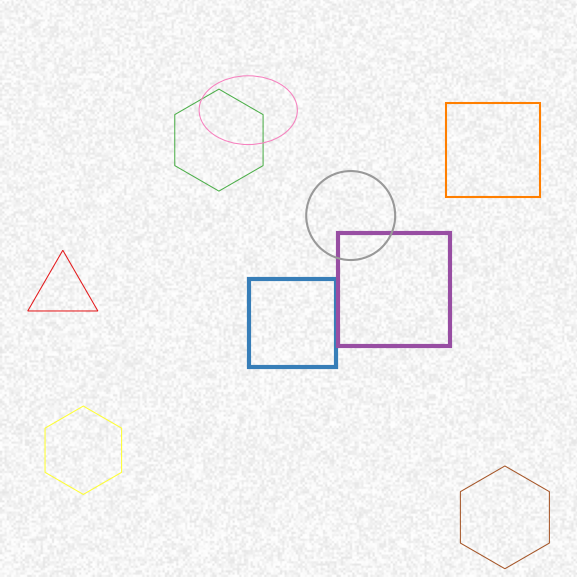[{"shape": "triangle", "thickness": 0.5, "radius": 0.35, "center": [0.109, 0.496]}, {"shape": "square", "thickness": 2, "radius": 0.38, "center": [0.507, 0.439]}, {"shape": "hexagon", "thickness": 0.5, "radius": 0.44, "center": [0.379, 0.757]}, {"shape": "square", "thickness": 2, "radius": 0.49, "center": [0.682, 0.498]}, {"shape": "square", "thickness": 1, "radius": 0.41, "center": [0.853, 0.74]}, {"shape": "hexagon", "thickness": 0.5, "radius": 0.38, "center": [0.144, 0.219]}, {"shape": "hexagon", "thickness": 0.5, "radius": 0.44, "center": [0.874, 0.103]}, {"shape": "oval", "thickness": 0.5, "radius": 0.43, "center": [0.43, 0.808]}, {"shape": "circle", "thickness": 1, "radius": 0.39, "center": [0.607, 0.626]}]